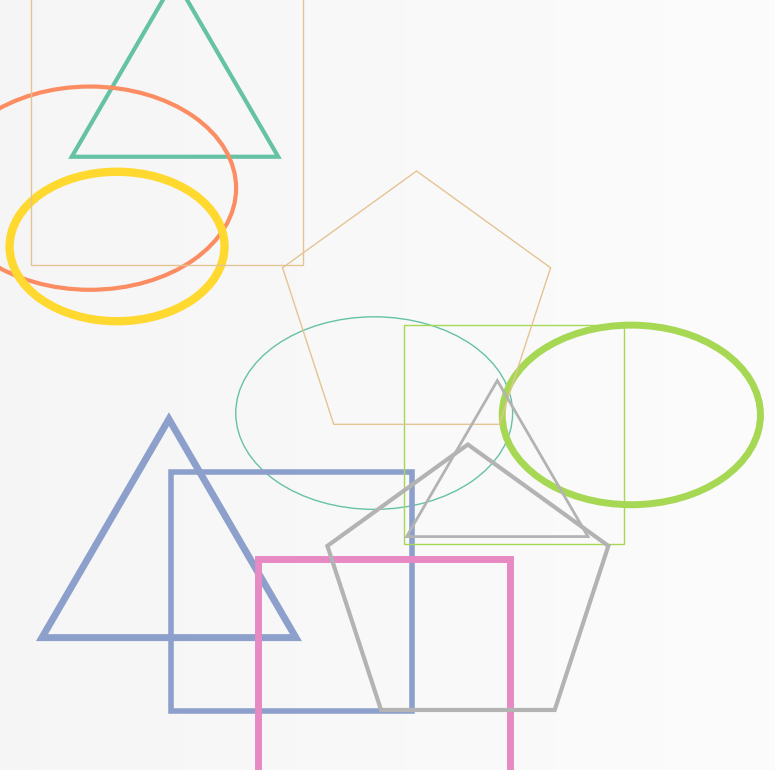[{"shape": "oval", "thickness": 0.5, "radius": 0.89, "center": [0.483, 0.464]}, {"shape": "triangle", "thickness": 1.5, "radius": 0.77, "center": [0.226, 0.873]}, {"shape": "oval", "thickness": 1.5, "radius": 0.94, "center": [0.116, 0.756]}, {"shape": "triangle", "thickness": 2.5, "radius": 0.95, "center": [0.218, 0.267]}, {"shape": "square", "thickness": 2, "radius": 0.78, "center": [0.376, 0.232]}, {"shape": "square", "thickness": 2.5, "radius": 0.81, "center": [0.496, 0.112]}, {"shape": "oval", "thickness": 2.5, "radius": 0.83, "center": [0.815, 0.461]}, {"shape": "square", "thickness": 0.5, "radius": 0.71, "center": [0.663, 0.436]}, {"shape": "oval", "thickness": 3, "radius": 0.69, "center": [0.151, 0.68]}, {"shape": "pentagon", "thickness": 0.5, "radius": 0.91, "center": [0.538, 0.596]}, {"shape": "square", "thickness": 0.5, "radius": 0.88, "center": [0.215, 0.83]}, {"shape": "triangle", "thickness": 1, "radius": 0.68, "center": [0.642, 0.371]}, {"shape": "pentagon", "thickness": 1.5, "radius": 0.95, "center": [0.604, 0.232]}]